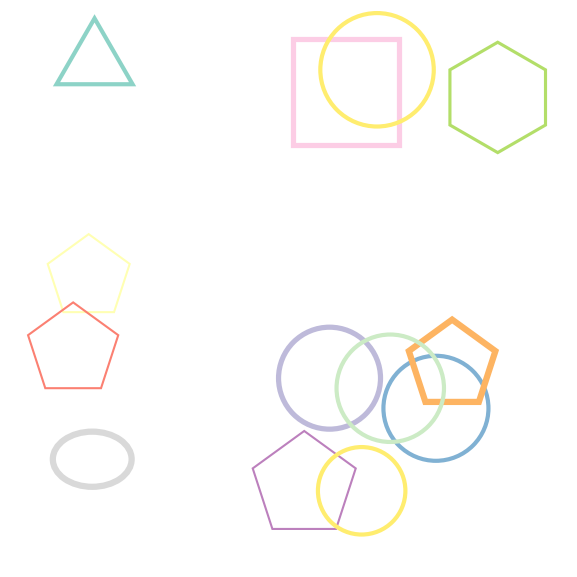[{"shape": "triangle", "thickness": 2, "radius": 0.38, "center": [0.164, 0.891]}, {"shape": "pentagon", "thickness": 1, "radius": 0.37, "center": [0.154, 0.519]}, {"shape": "circle", "thickness": 2.5, "radius": 0.44, "center": [0.571, 0.344]}, {"shape": "pentagon", "thickness": 1, "radius": 0.41, "center": [0.127, 0.393]}, {"shape": "circle", "thickness": 2, "radius": 0.45, "center": [0.755, 0.292]}, {"shape": "pentagon", "thickness": 3, "radius": 0.39, "center": [0.783, 0.367]}, {"shape": "hexagon", "thickness": 1.5, "radius": 0.48, "center": [0.862, 0.83]}, {"shape": "square", "thickness": 2.5, "radius": 0.46, "center": [0.599, 0.839]}, {"shape": "oval", "thickness": 3, "radius": 0.34, "center": [0.16, 0.204]}, {"shape": "pentagon", "thickness": 1, "radius": 0.47, "center": [0.527, 0.159]}, {"shape": "circle", "thickness": 2, "radius": 0.47, "center": [0.676, 0.327]}, {"shape": "circle", "thickness": 2, "radius": 0.38, "center": [0.626, 0.149]}, {"shape": "circle", "thickness": 2, "radius": 0.49, "center": [0.653, 0.878]}]